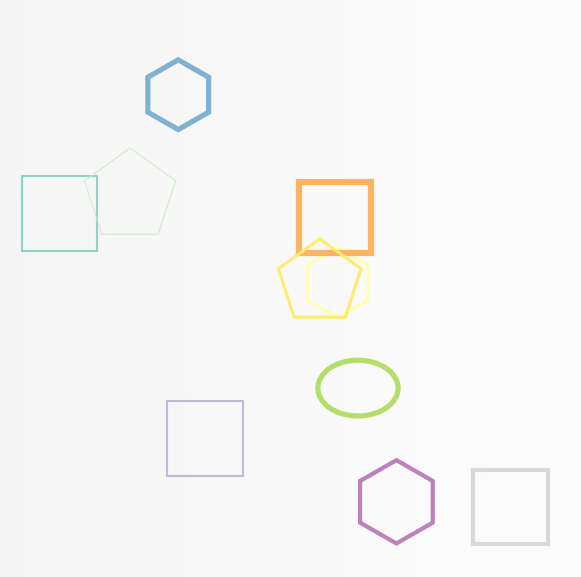[{"shape": "square", "thickness": 1, "radius": 0.32, "center": [0.103, 0.629]}, {"shape": "hexagon", "thickness": 1.5, "radius": 0.3, "center": [0.581, 0.51]}, {"shape": "square", "thickness": 1, "radius": 0.32, "center": [0.353, 0.24]}, {"shape": "hexagon", "thickness": 2.5, "radius": 0.3, "center": [0.307, 0.835]}, {"shape": "square", "thickness": 3, "radius": 0.31, "center": [0.576, 0.623]}, {"shape": "oval", "thickness": 2.5, "radius": 0.35, "center": [0.616, 0.327]}, {"shape": "square", "thickness": 2, "radius": 0.32, "center": [0.878, 0.121]}, {"shape": "hexagon", "thickness": 2, "radius": 0.36, "center": [0.682, 0.13]}, {"shape": "pentagon", "thickness": 0.5, "radius": 0.41, "center": [0.224, 0.66]}, {"shape": "pentagon", "thickness": 1.5, "radius": 0.37, "center": [0.55, 0.511]}]